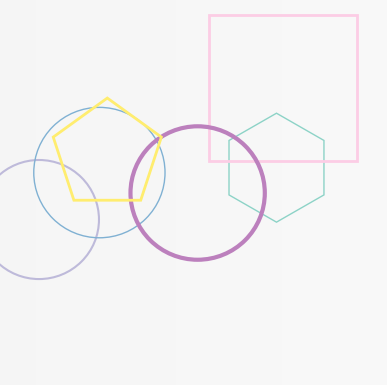[{"shape": "hexagon", "thickness": 1, "radius": 0.71, "center": [0.713, 0.564]}, {"shape": "circle", "thickness": 1.5, "radius": 0.77, "center": [0.101, 0.43]}, {"shape": "circle", "thickness": 1, "radius": 0.85, "center": [0.256, 0.552]}, {"shape": "square", "thickness": 2, "radius": 0.95, "center": [0.73, 0.771]}, {"shape": "circle", "thickness": 3, "radius": 0.87, "center": [0.51, 0.499]}, {"shape": "pentagon", "thickness": 2, "radius": 0.73, "center": [0.277, 0.599]}]